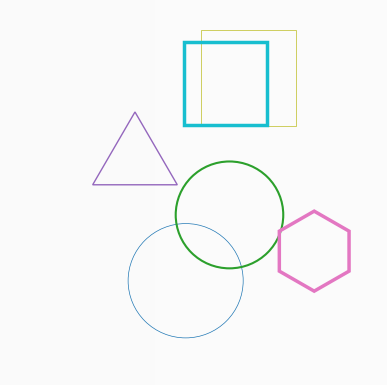[{"shape": "circle", "thickness": 0.5, "radius": 0.74, "center": [0.479, 0.271]}, {"shape": "circle", "thickness": 1.5, "radius": 0.69, "center": [0.592, 0.442]}, {"shape": "triangle", "thickness": 1, "radius": 0.63, "center": [0.348, 0.583]}, {"shape": "hexagon", "thickness": 2.5, "radius": 0.52, "center": [0.811, 0.348]}, {"shape": "square", "thickness": 0.5, "radius": 0.62, "center": [0.641, 0.798]}, {"shape": "square", "thickness": 2.5, "radius": 0.54, "center": [0.582, 0.783]}]